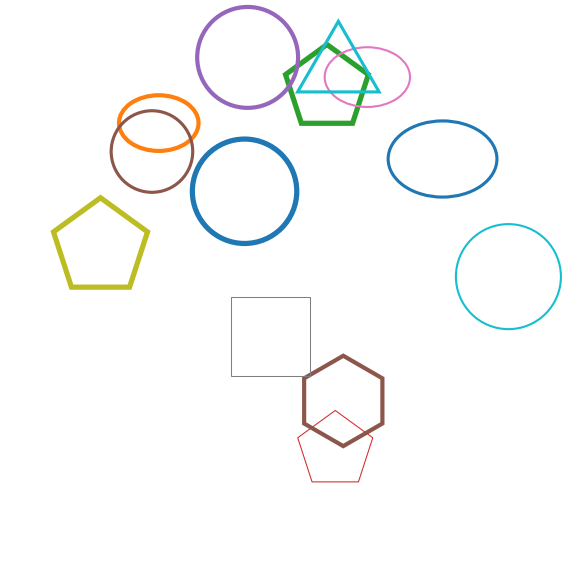[{"shape": "circle", "thickness": 2.5, "radius": 0.45, "center": [0.423, 0.668]}, {"shape": "oval", "thickness": 1.5, "radius": 0.47, "center": [0.766, 0.724]}, {"shape": "oval", "thickness": 2, "radius": 0.34, "center": [0.275, 0.786]}, {"shape": "pentagon", "thickness": 2.5, "radius": 0.38, "center": [0.566, 0.847]}, {"shape": "pentagon", "thickness": 0.5, "radius": 0.34, "center": [0.581, 0.22]}, {"shape": "circle", "thickness": 2, "radius": 0.44, "center": [0.429, 0.9]}, {"shape": "hexagon", "thickness": 2, "radius": 0.39, "center": [0.594, 0.305]}, {"shape": "circle", "thickness": 1.5, "radius": 0.35, "center": [0.263, 0.737]}, {"shape": "oval", "thickness": 1, "radius": 0.37, "center": [0.636, 0.866]}, {"shape": "square", "thickness": 0.5, "radius": 0.34, "center": [0.468, 0.416]}, {"shape": "pentagon", "thickness": 2.5, "radius": 0.43, "center": [0.174, 0.571]}, {"shape": "circle", "thickness": 1, "radius": 0.45, "center": [0.88, 0.52]}, {"shape": "triangle", "thickness": 1.5, "radius": 0.41, "center": [0.586, 0.881]}]